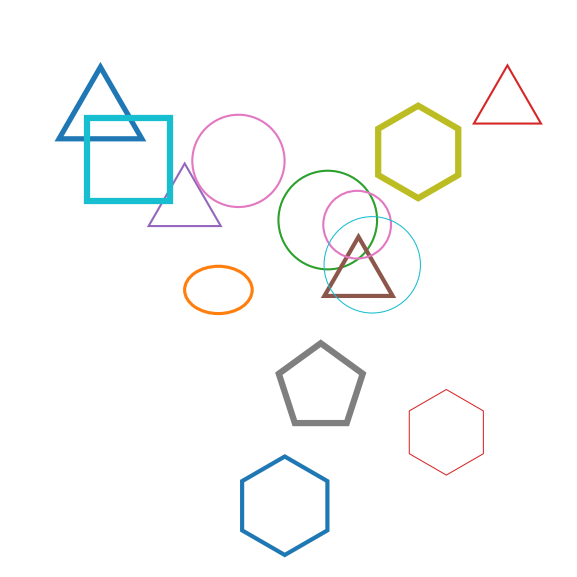[{"shape": "hexagon", "thickness": 2, "radius": 0.43, "center": [0.493, 0.123]}, {"shape": "triangle", "thickness": 2.5, "radius": 0.41, "center": [0.174, 0.8]}, {"shape": "oval", "thickness": 1.5, "radius": 0.29, "center": [0.378, 0.497]}, {"shape": "circle", "thickness": 1, "radius": 0.43, "center": [0.568, 0.618]}, {"shape": "triangle", "thickness": 1, "radius": 0.34, "center": [0.879, 0.819]}, {"shape": "hexagon", "thickness": 0.5, "radius": 0.37, "center": [0.773, 0.251]}, {"shape": "triangle", "thickness": 1, "radius": 0.36, "center": [0.32, 0.644]}, {"shape": "triangle", "thickness": 2, "radius": 0.34, "center": [0.621, 0.521]}, {"shape": "circle", "thickness": 1, "radius": 0.29, "center": [0.618, 0.61]}, {"shape": "circle", "thickness": 1, "radius": 0.4, "center": [0.413, 0.721]}, {"shape": "pentagon", "thickness": 3, "radius": 0.38, "center": [0.555, 0.328]}, {"shape": "hexagon", "thickness": 3, "radius": 0.4, "center": [0.724, 0.736]}, {"shape": "circle", "thickness": 0.5, "radius": 0.42, "center": [0.645, 0.541]}, {"shape": "square", "thickness": 3, "radius": 0.36, "center": [0.222, 0.723]}]